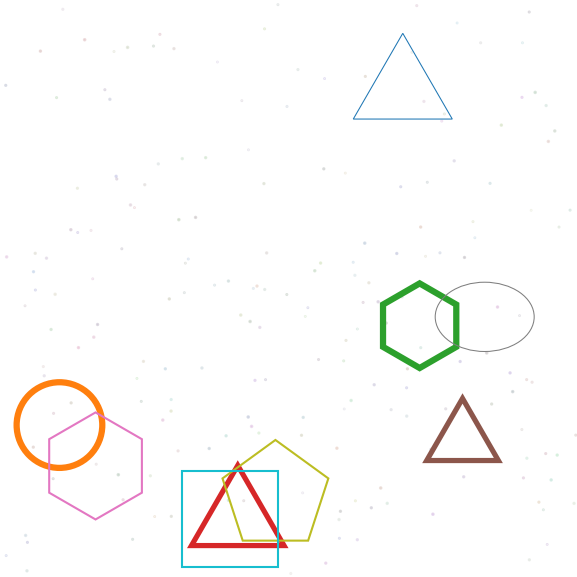[{"shape": "triangle", "thickness": 0.5, "radius": 0.49, "center": [0.697, 0.842]}, {"shape": "circle", "thickness": 3, "radius": 0.37, "center": [0.103, 0.263]}, {"shape": "hexagon", "thickness": 3, "radius": 0.37, "center": [0.727, 0.435]}, {"shape": "triangle", "thickness": 2.5, "radius": 0.46, "center": [0.412, 0.101]}, {"shape": "triangle", "thickness": 2.5, "radius": 0.36, "center": [0.801, 0.238]}, {"shape": "hexagon", "thickness": 1, "radius": 0.46, "center": [0.165, 0.192]}, {"shape": "oval", "thickness": 0.5, "radius": 0.43, "center": [0.839, 0.45]}, {"shape": "pentagon", "thickness": 1, "radius": 0.48, "center": [0.477, 0.141]}, {"shape": "square", "thickness": 1, "radius": 0.42, "center": [0.398, 0.1]}]